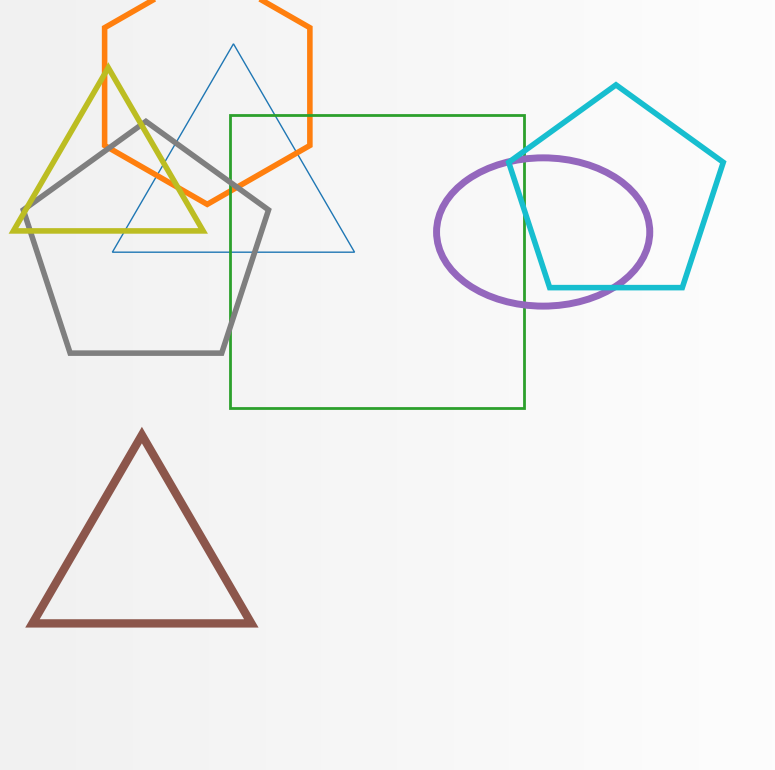[{"shape": "triangle", "thickness": 0.5, "radius": 0.9, "center": [0.301, 0.763]}, {"shape": "hexagon", "thickness": 2, "radius": 0.76, "center": [0.267, 0.888]}, {"shape": "square", "thickness": 1, "radius": 0.95, "center": [0.486, 0.66]}, {"shape": "oval", "thickness": 2.5, "radius": 0.69, "center": [0.701, 0.699]}, {"shape": "triangle", "thickness": 3, "radius": 0.82, "center": [0.183, 0.272]}, {"shape": "pentagon", "thickness": 2, "radius": 0.83, "center": [0.188, 0.676]}, {"shape": "triangle", "thickness": 2, "radius": 0.71, "center": [0.14, 0.771]}, {"shape": "pentagon", "thickness": 2, "radius": 0.73, "center": [0.795, 0.744]}]